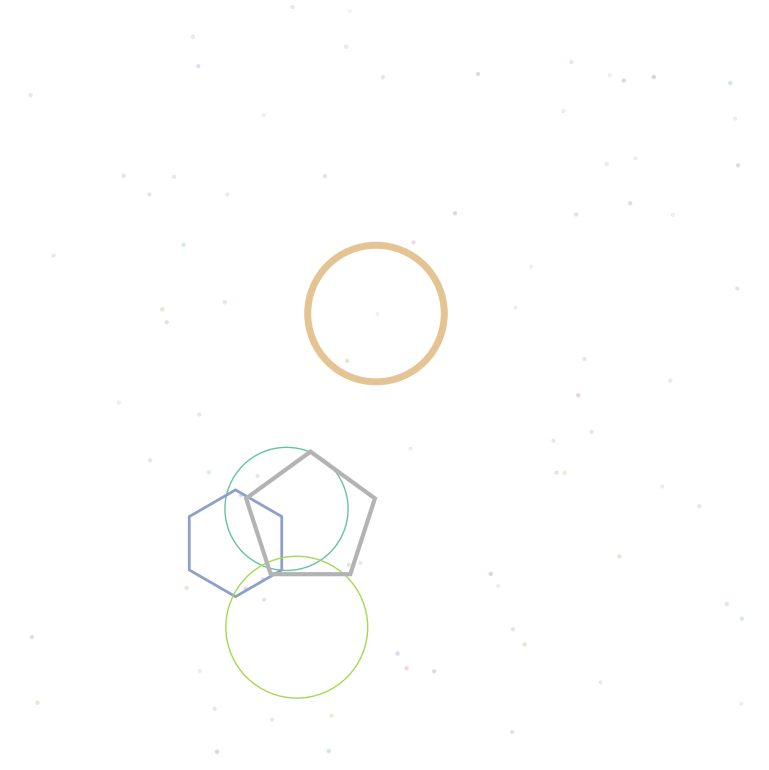[{"shape": "circle", "thickness": 0.5, "radius": 0.4, "center": [0.372, 0.339]}, {"shape": "hexagon", "thickness": 1, "radius": 0.35, "center": [0.306, 0.294]}, {"shape": "circle", "thickness": 0.5, "radius": 0.46, "center": [0.385, 0.185]}, {"shape": "circle", "thickness": 2.5, "radius": 0.44, "center": [0.488, 0.593]}, {"shape": "pentagon", "thickness": 1.5, "radius": 0.44, "center": [0.403, 0.325]}]